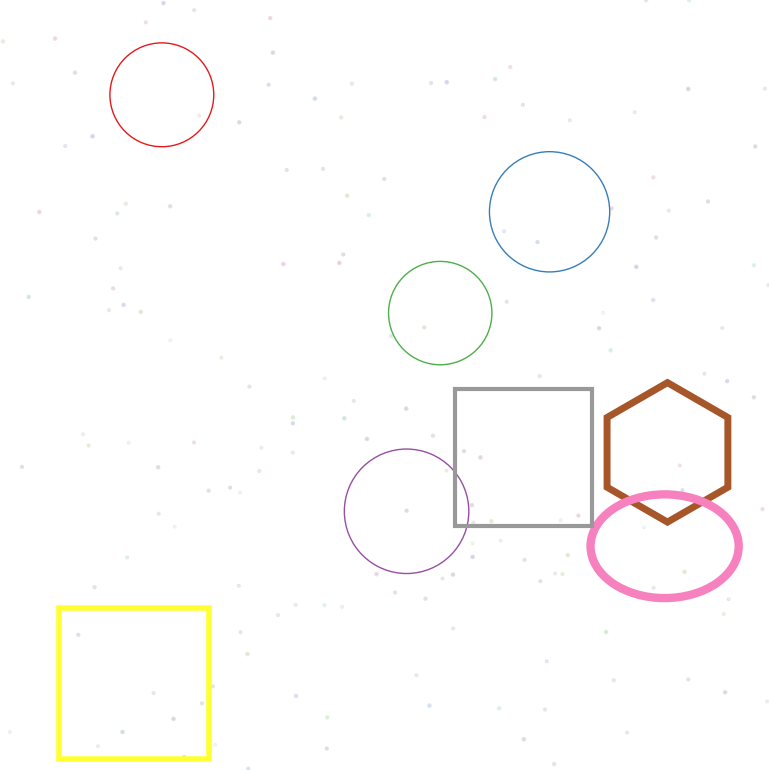[{"shape": "circle", "thickness": 0.5, "radius": 0.34, "center": [0.21, 0.877]}, {"shape": "circle", "thickness": 0.5, "radius": 0.39, "center": [0.714, 0.725]}, {"shape": "circle", "thickness": 0.5, "radius": 0.34, "center": [0.572, 0.593]}, {"shape": "circle", "thickness": 0.5, "radius": 0.4, "center": [0.528, 0.336]}, {"shape": "square", "thickness": 2, "radius": 0.49, "center": [0.174, 0.112]}, {"shape": "hexagon", "thickness": 2.5, "radius": 0.45, "center": [0.867, 0.413]}, {"shape": "oval", "thickness": 3, "radius": 0.48, "center": [0.863, 0.291]}, {"shape": "square", "thickness": 1.5, "radius": 0.44, "center": [0.68, 0.406]}]